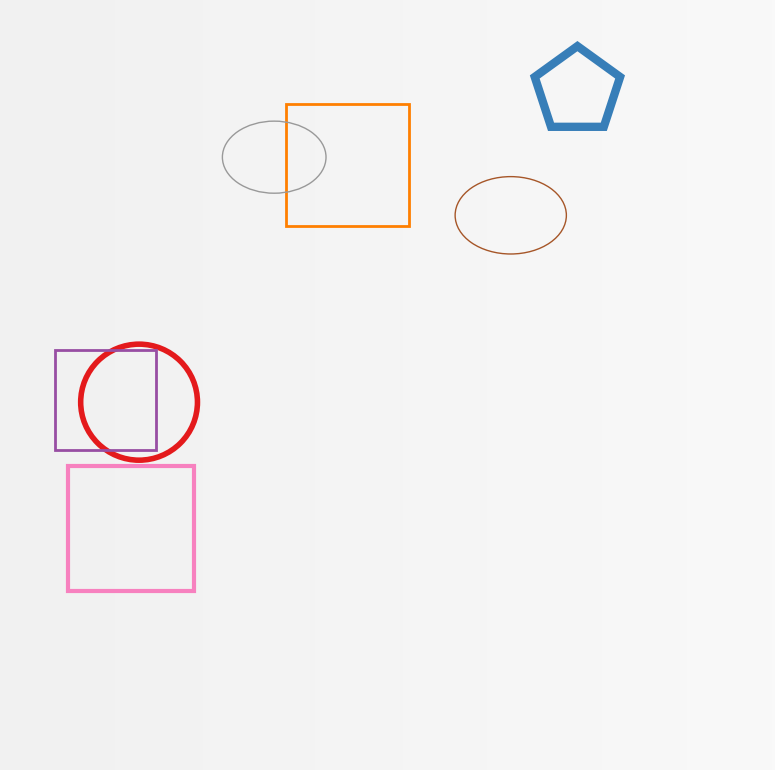[{"shape": "circle", "thickness": 2, "radius": 0.38, "center": [0.179, 0.478]}, {"shape": "pentagon", "thickness": 3, "radius": 0.29, "center": [0.745, 0.882]}, {"shape": "square", "thickness": 1, "radius": 0.33, "center": [0.136, 0.481]}, {"shape": "square", "thickness": 1, "radius": 0.4, "center": [0.449, 0.785]}, {"shape": "oval", "thickness": 0.5, "radius": 0.36, "center": [0.659, 0.72]}, {"shape": "square", "thickness": 1.5, "radius": 0.41, "center": [0.169, 0.314]}, {"shape": "oval", "thickness": 0.5, "radius": 0.33, "center": [0.354, 0.796]}]